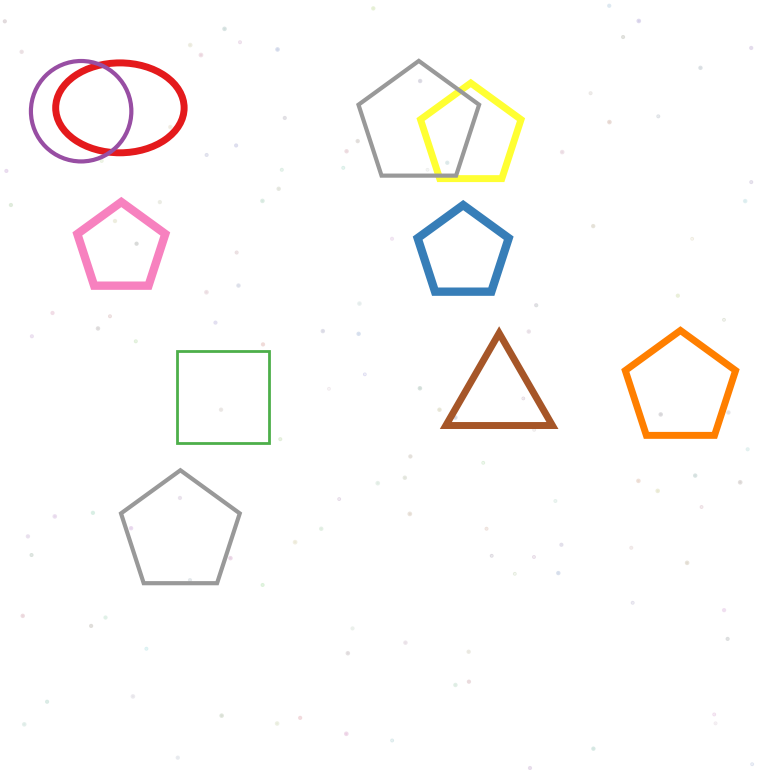[{"shape": "oval", "thickness": 2.5, "radius": 0.42, "center": [0.156, 0.86]}, {"shape": "pentagon", "thickness": 3, "radius": 0.31, "center": [0.602, 0.672]}, {"shape": "square", "thickness": 1, "radius": 0.3, "center": [0.29, 0.484]}, {"shape": "circle", "thickness": 1.5, "radius": 0.33, "center": [0.105, 0.856]}, {"shape": "pentagon", "thickness": 2.5, "radius": 0.38, "center": [0.884, 0.496]}, {"shape": "pentagon", "thickness": 2.5, "radius": 0.34, "center": [0.611, 0.824]}, {"shape": "triangle", "thickness": 2.5, "radius": 0.4, "center": [0.648, 0.487]}, {"shape": "pentagon", "thickness": 3, "radius": 0.3, "center": [0.158, 0.678]}, {"shape": "pentagon", "thickness": 1.5, "radius": 0.41, "center": [0.234, 0.308]}, {"shape": "pentagon", "thickness": 1.5, "radius": 0.41, "center": [0.544, 0.839]}]